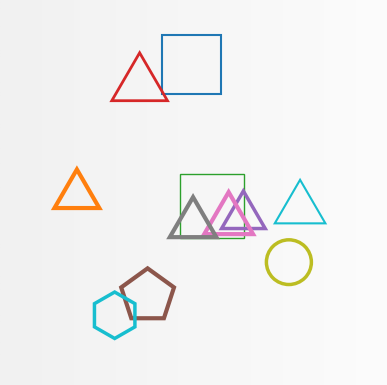[{"shape": "square", "thickness": 1.5, "radius": 0.38, "center": [0.494, 0.832]}, {"shape": "triangle", "thickness": 3, "radius": 0.33, "center": [0.198, 0.493]}, {"shape": "square", "thickness": 1, "radius": 0.41, "center": [0.547, 0.465]}, {"shape": "triangle", "thickness": 2, "radius": 0.41, "center": [0.36, 0.78]}, {"shape": "triangle", "thickness": 2.5, "radius": 0.32, "center": [0.628, 0.439]}, {"shape": "pentagon", "thickness": 3, "radius": 0.36, "center": [0.381, 0.231]}, {"shape": "triangle", "thickness": 3, "radius": 0.36, "center": [0.59, 0.428]}, {"shape": "triangle", "thickness": 3, "radius": 0.35, "center": [0.498, 0.419]}, {"shape": "circle", "thickness": 2.5, "radius": 0.29, "center": [0.746, 0.319]}, {"shape": "triangle", "thickness": 1.5, "radius": 0.38, "center": [0.774, 0.458]}, {"shape": "hexagon", "thickness": 2.5, "radius": 0.3, "center": [0.296, 0.181]}]